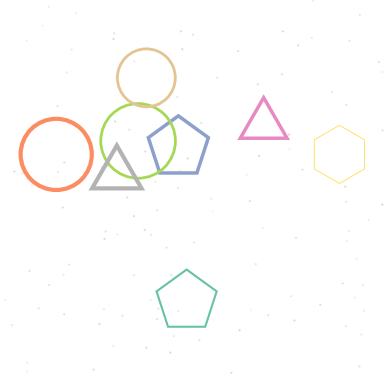[{"shape": "pentagon", "thickness": 1.5, "radius": 0.41, "center": [0.485, 0.218]}, {"shape": "circle", "thickness": 3, "radius": 0.46, "center": [0.146, 0.599]}, {"shape": "pentagon", "thickness": 2.5, "radius": 0.41, "center": [0.463, 0.617]}, {"shape": "triangle", "thickness": 2.5, "radius": 0.35, "center": [0.685, 0.676]}, {"shape": "circle", "thickness": 2, "radius": 0.48, "center": [0.359, 0.634]}, {"shape": "hexagon", "thickness": 0.5, "radius": 0.38, "center": [0.882, 0.599]}, {"shape": "circle", "thickness": 2, "radius": 0.38, "center": [0.38, 0.798]}, {"shape": "triangle", "thickness": 3, "radius": 0.37, "center": [0.303, 0.548]}]